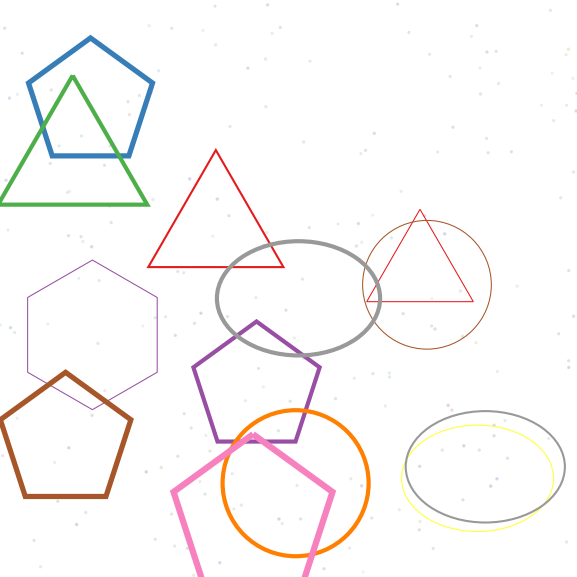[{"shape": "triangle", "thickness": 1, "radius": 0.68, "center": [0.374, 0.604]}, {"shape": "triangle", "thickness": 0.5, "radius": 0.53, "center": [0.727, 0.53]}, {"shape": "pentagon", "thickness": 2.5, "radius": 0.56, "center": [0.157, 0.821]}, {"shape": "triangle", "thickness": 2, "radius": 0.75, "center": [0.126, 0.719]}, {"shape": "pentagon", "thickness": 2, "radius": 0.57, "center": [0.444, 0.328]}, {"shape": "hexagon", "thickness": 0.5, "radius": 0.65, "center": [0.16, 0.419]}, {"shape": "circle", "thickness": 2, "radius": 0.63, "center": [0.512, 0.162]}, {"shape": "oval", "thickness": 0.5, "radius": 0.66, "center": [0.827, 0.171]}, {"shape": "pentagon", "thickness": 2.5, "radius": 0.59, "center": [0.114, 0.236]}, {"shape": "circle", "thickness": 0.5, "radius": 0.56, "center": [0.739, 0.506]}, {"shape": "pentagon", "thickness": 3, "radius": 0.72, "center": [0.438, 0.103]}, {"shape": "oval", "thickness": 2, "radius": 0.71, "center": [0.517, 0.483]}, {"shape": "oval", "thickness": 1, "radius": 0.69, "center": [0.84, 0.191]}]